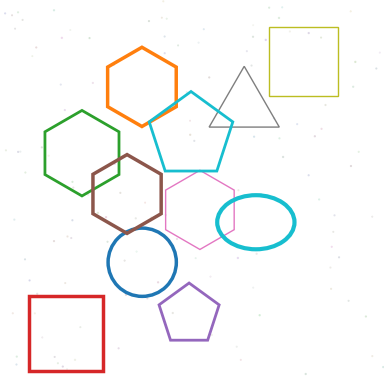[{"shape": "circle", "thickness": 2.5, "radius": 0.44, "center": [0.369, 0.319]}, {"shape": "hexagon", "thickness": 2.5, "radius": 0.51, "center": [0.369, 0.774]}, {"shape": "hexagon", "thickness": 2, "radius": 0.56, "center": [0.213, 0.602]}, {"shape": "square", "thickness": 2.5, "radius": 0.48, "center": [0.172, 0.133]}, {"shape": "pentagon", "thickness": 2, "radius": 0.41, "center": [0.491, 0.183]}, {"shape": "hexagon", "thickness": 2.5, "radius": 0.51, "center": [0.33, 0.496]}, {"shape": "hexagon", "thickness": 1, "radius": 0.51, "center": [0.519, 0.455]}, {"shape": "triangle", "thickness": 1, "radius": 0.53, "center": [0.634, 0.723]}, {"shape": "square", "thickness": 1, "radius": 0.45, "center": [0.787, 0.84]}, {"shape": "oval", "thickness": 3, "radius": 0.5, "center": [0.665, 0.423]}, {"shape": "pentagon", "thickness": 2, "radius": 0.57, "center": [0.496, 0.648]}]